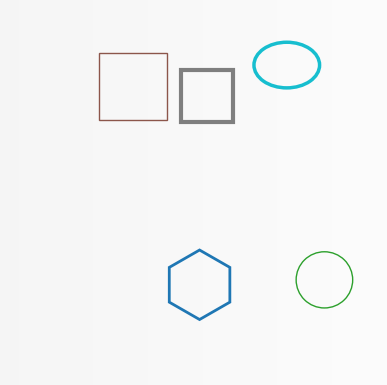[{"shape": "hexagon", "thickness": 2, "radius": 0.45, "center": [0.515, 0.26]}, {"shape": "circle", "thickness": 1, "radius": 0.36, "center": [0.837, 0.273]}, {"shape": "square", "thickness": 1, "radius": 0.44, "center": [0.344, 0.775]}, {"shape": "square", "thickness": 3, "radius": 0.34, "center": [0.534, 0.751]}, {"shape": "oval", "thickness": 2.5, "radius": 0.42, "center": [0.74, 0.831]}]